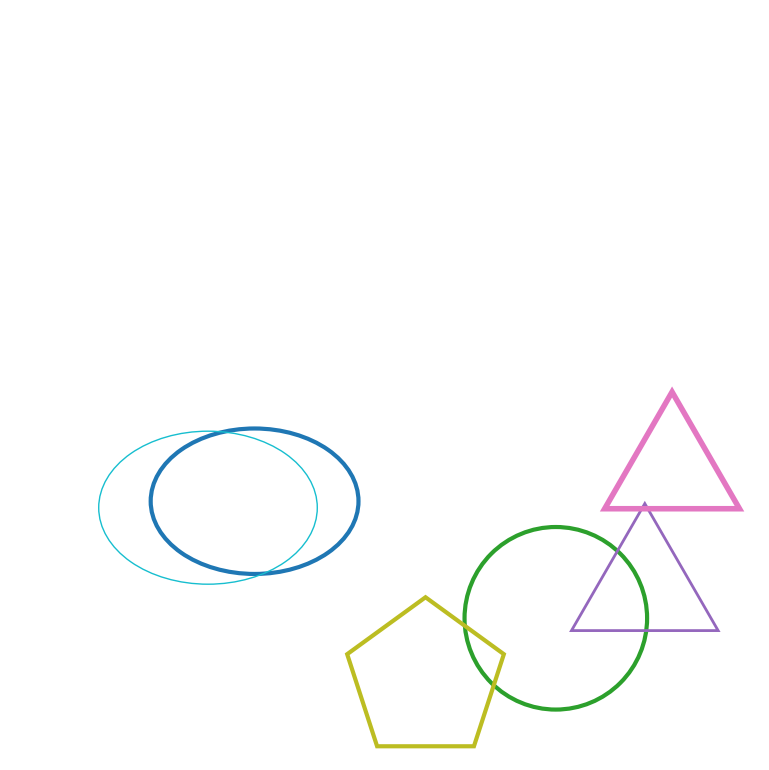[{"shape": "oval", "thickness": 1.5, "radius": 0.67, "center": [0.331, 0.349]}, {"shape": "circle", "thickness": 1.5, "radius": 0.59, "center": [0.722, 0.197]}, {"shape": "triangle", "thickness": 1, "radius": 0.55, "center": [0.837, 0.236]}, {"shape": "triangle", "thickness": 2, "radius": 0.51, "center": [0.873, 0.39]}, {"shape": "pentagon", "thickness": 1.5, "radius": 0.53, "center": [0.553, 0.117]}, {"shape": "oval", "thickness": 0.5, "radius": 0.71, "center": [0.27, 0.341]}]